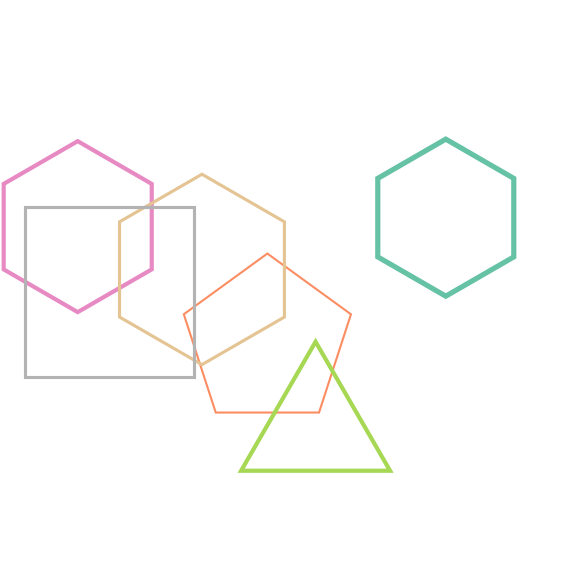[{"shape": "hexagon", "thickness": 2.5, "radius": 0.68, "center": [0.772, 0.622]}, {"shape": "pentagon", "thickness": 1, "radius": 0.76, "center": [0.463, 0.408]}, {"shape": "hexagon", "thickness": 2, "radius": 0.74, "center": [0.135, 0.607]}, {"shape": "triangle", "thickness": 2, "radius": 0.74, "center": [0.546, 0.258]}, {"shape": "hexagon", "thickness": 1.5, "radius": 0.82, "center": [0.35, 0.533]}, {"shape": "square", "thickness": 1.5, "radius": 0.73, "center": [0.19, 0.494]}]